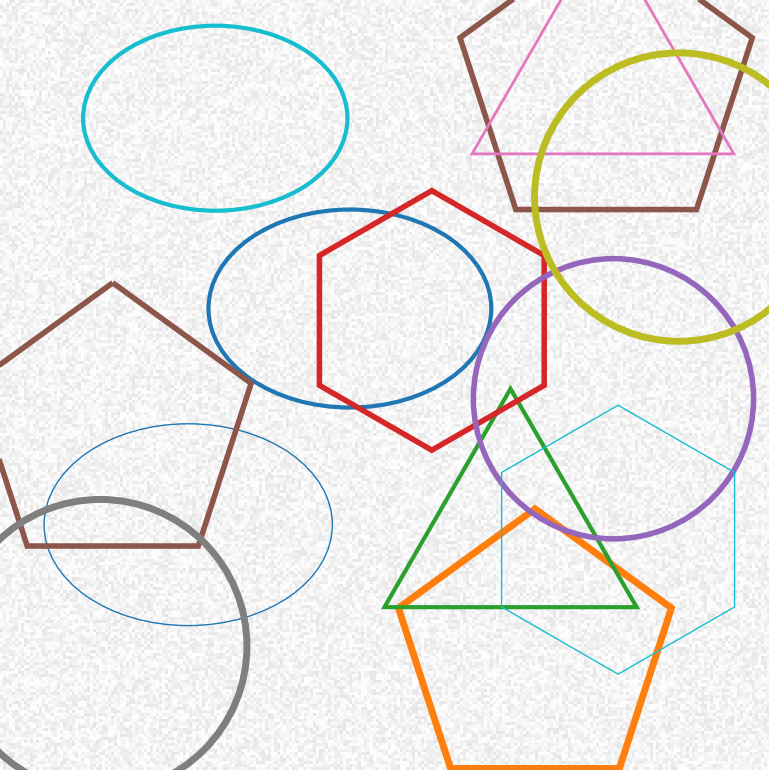[{"shape": "oval", "thickness": 1.5, "radius": 0.92, "center": [0.454, 0.599]}, {"shape": "oval", "thickness": 0.5, "radius": 0.94, "center": [0.244, 0.319]}, {"shape": "pentagon", "thickness": 2.5, "radius": 0.93, "center": [0.695, 0.153]}, {"shape": "triangle", "thickness": 1.5, "radius": 0.95, "center": [0.663, 0.306]}, {"shape": "hexagon", "thickness": 2, "radius": 0.84, "center": [0.561, 0.584]}, {"shape": "circle", "thickness": 2, "radius": 0.91, "center": [0.797, 0.482]}, {"shape": "pentagon", "thickness": 2, "radius": 0.94, "center": [0.146, 0.444]}, {"shape": "pentagon", "thickness": 2, "radius": 1.0, "center": [0.787, 0.889]}, {"shape": "triangle", "thickness": 1, "radius": 0.98, "center": [0.783, 0.898]}, {"shape": "circle", "thickness": 2.5, "radius": 0.95, "center": [0.13, 0.161]}, {"shape": "circle", "thickness": 2.5, "radius": 0.94, "center": [0.882, 0.744]}, {"shape": "oval", "thickness": 1.5, "radius": 0.86, "center": [0.28, 0.846]}, {"shape": "hexagon", "thickness": 0.5, "radius": 0.87, "center": [0.803, 0.299]}]